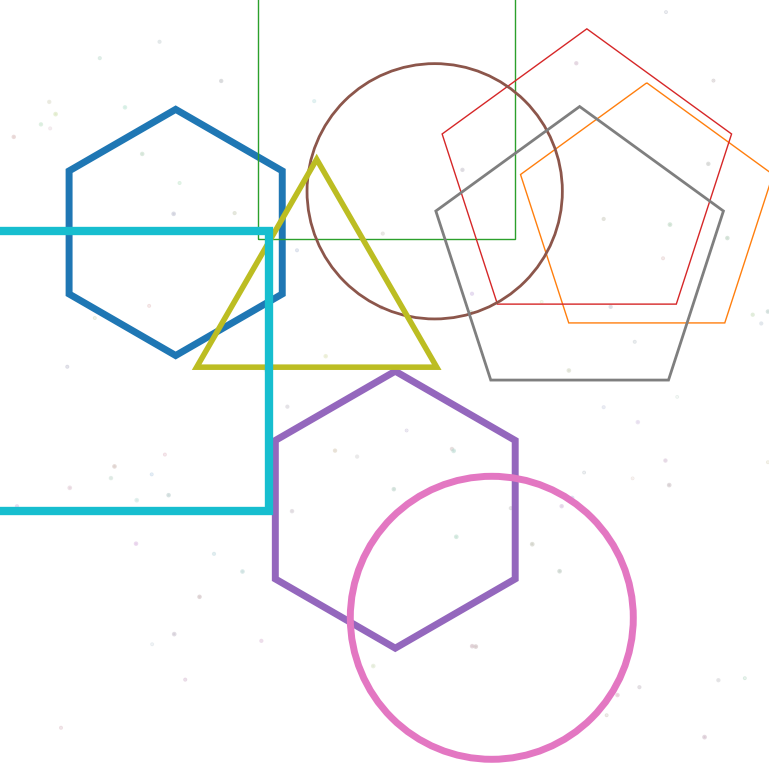[{"shape": "hexagon", "thickness": 2.5, "radius": 0.8, "center": [0.228, 0.698]}, {"shape": "pentagon", "thickness": 0.5, "radius": 0.86, "center": [0.84, 0.72]}, {"shape": "square", "thickness": 0.5, "radius": 0.84, "center": [0.502, 0.856]}, {"shape": "pentagon", "thickness": 0.5, "radius": 0.99, "center": [0.762, 0.765]}, {"shape": "hexagon", "thickness": 2.5, "radius": 0.9, "center": [0.513, 0.338]}, {"shape": "circle", "thickness": 1, "radius": 0.83, "center": [0.565, 0.752]}, {"shape": "circle", "thickness": 2.5, "radius": 0.92, "center": [0.639, 0.198]}, {"shape": "pentagon", "thickness": 1, "radius": 0.98, "center": [0.753, 0.665]}, {"shape": "triangle", "thickness": 2, "radius": 0.9, "center": [0.411, 0.613]}, {"shape": "square", "thickness": 3, "radius": 0.91, "center": [0.168, 0.518]}]